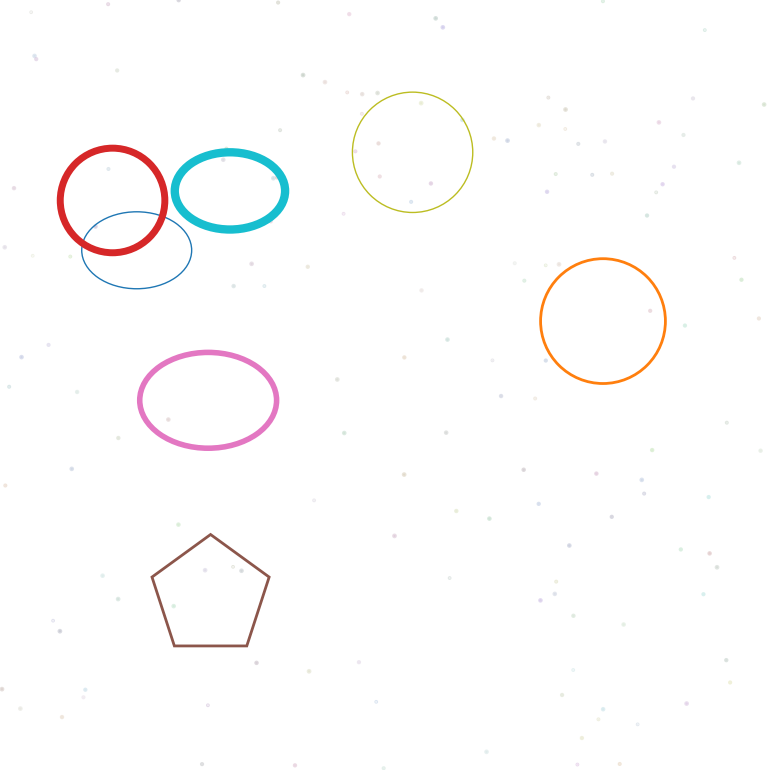[{"shape": "oval", "thickness": 0.5, "radius": 0.36, "center": [0.178, 0.675]}, {"shape": "circle", "thickness": 1, "radius": 0.41, "center": [0.783, 0.583]}, {"shape": "circle", "thickness": 2.5, "radius": 0.34, "center": [0.146, 0.74]}, {"shape": "pentagon", "thickness": 1, "radius": 0.4, "center": [0.273, 0.226]}, {"shape": "oval", "thickness": 2, "radius": 0.44, "center": [0.27, 0.48]}, {"shape": "circle", "thickness": 0.5, "radius": 0.39, "center": [0.536, 0.802]}, {"shape": "oval", "thickness": 3, "radius": 0.36, "center": [0.299, 0.752]}]